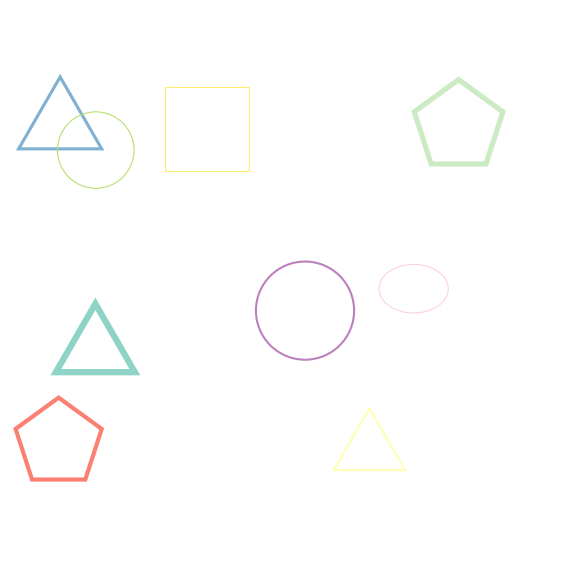[{"shape": "triangle", "thickness": 3, "radius": 0.4, "center": [0.165, 0.394]}, {"shape": "triangle", "thickness": 1, "radius": 0.36, "center": [0.64, 0.221]}, {"shape": "pentagon", "thickness": 2, "radius": 0.39, "center": [0.102, 0.232]}, {"shape": "triangle", "thickness": 1.5, "radius": 0.42, "center": [0.104, 0.783]}, {"shape": "circle", "thickness": 0.5, "radius": 0.33, "center": [0.166, 0.739]}, {"shape": "oval", "thickness": 0.5, "radius": 0.3, "center": [0.716, 0.499]}, {"shape": "circle", "thickness": 1, "radius": 0.43, "center": [0.528, 0.461]}, {"shape": "pentagon", "thickness": 2.5, "radius": 0.4, "center": [0.794, 0.78]}, {"shape": "square", "thickness": 0.5, "radius": 0.37, "center": [0.358, 0.776]}]